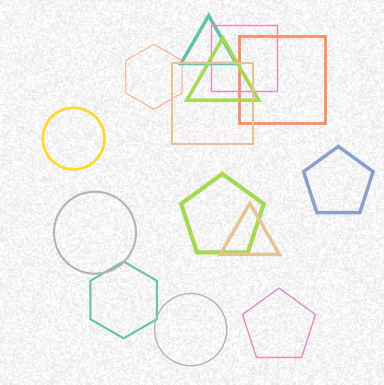[{"shape": "hexagon", "thickness": 1.5, "radius": 0.5, "center": [0.321, 0.221]}, {"shape": "triangle", "thickness": 2.5, "radius": 0.41, "center": [0.542, 0.876]}, {"shape": "square", "thickness": 2, "radius": 0.56, "center": [0.732, 0.793]}, {"shape": "hexagon", "thickness": 0.5, "radius": 0.42, "center": [0.4, 0.801]}, {"shape": "pentagon", "thickness": 2.5, "radius": 0.48, "center": [0.879, 0.525]}, {"shape": "pentagon", "thickness": 1, "radius": 0.5, "center": [0.725, 0.152]}, {"shape": "square", "thickness": 1, "radius": 0.43, "center": [0.633, 0.849]}, {"shape": "triangle", "thickness": 2.5, "radius": 0.54, "center": [0.579, 0.794]}, {"shape": "pentagon", "thickness": 3, "radius": 0.56, "center": [0.578, 0.436]}, {"shape": "circle", "thickness": 2, "radius": 0.4, "center": [0.191, 0.64]}, {"shape": "triangle", "thickness": 2.5, "radius": 0.44, "center": [0.649, 0.384]}, {"shape": "square", "thickness": 1.5, "radius": 0.53, "center": [0.552, 0.731]}, {"shape": "circle", "thickness": 1, "radius": 0.47, "center": [0.495, 0.144]}, {"shape": "circle", "thickness": 1.5, "radius": 0.53, "center": [0.247, 0.396]}]